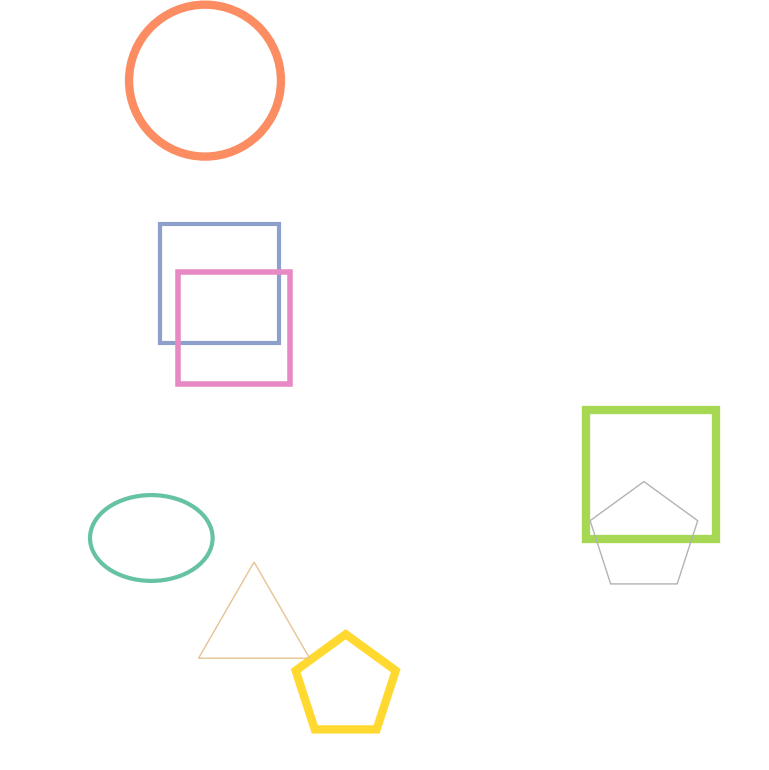[{"shape": "oval", "thickness": 1.5, "radius": 0.4, "center": [0.197, 0.301]}, {"shape": "circle", "thickness": 3, "radius": 0.49, "center": [0.266, 0.895]}, {"shape": "square", "thickness": 1.5, "radius": 0.39, "center": [0.285, 0.632]}, {"shape": "square", "thickness": 2, "radius": 0.36, "center": [0.304, 0.574]}, {"shape": "square", "thickness": 3, "radius": 0.42, "center": [0.845, 0.384]}, {"shape": "pentagon", "thickness": 3, "radius": 0.34, "center": [0.449, 0.108]}, {"shape": "triangle", "thickness": 0.5, "radius": 0.42, "center": [0.33, 0.187]}, {"shape": "pentagon", "thickness": 0.5, "radius": 0.37, "center": [0.836, 0.301]}]